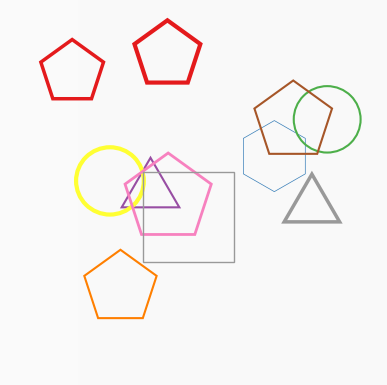[{"shape": "pentagon", "thickness": 2.5, "radius": 0.42, "center": [0.186, 0.812]}, {"shape": "pentagon", "thickness": 3, "radius": 0.45, "center": [0.432, 0.858]}, {"shape": "hexagon", "thickness": 0.5, "radius": 0.46, "center": [0.708, 0.595]}, {"shape": "circle", "thickness": 1.5, "radius": 0.43, "center": [0.844, 0.69]}, {"shape": "triangle", "thickness": 1.5, "radius": 0.43, "center": [0.388, 0.504]}, {"shape": "pentagon", "thickness": 1.5, "radius": 0.49, "center": [0.311, 0.253]}, {"shape": "circle", "thickness": 3, "radius": 0.44, "center": [0.284, 0.53]}, {"shape": "pentagon", "thickness": 1.5, "radius": 0.53, "center": [0.757, 0.686]}, {"shape": "pentagon", "thickness": 2, "radius": 0.58, "center": [0.434, 0.486]}, {"shape": "triangle", "thickness": 2.5, "radius": 0.41, "center": [0.805, 0.465]}, {"shape": "square", "thickness": 1, "radius": 0.58, "center": [0.487, 0.436]}]